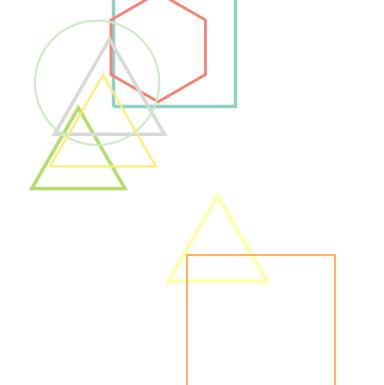[{"shape": "square", "thickness": 2.5, "radius": 0.79, "center": [0.452, 0.883]}, {"shape": "triangle", "thickness": 3, "radius": 0.74, "center": [0.565, 0.343]}, {"shape": "hexagon", "thickness": 2, "radius": 0.71, "center": [0.411, 0.877]}, {"shape": "square", "thickness": 1.5, "radius": 0.96, "center": [0.678, 0.144]}, {"shape": "triangle", "thickness": 2.5, "radius": 0.7, "center": [0.203, 0.58]}, {"shape": "triangle", "thickness": 2.5, "radius": 0.82, "center": [0.284, 0.734]}, {"shape": "circle", "thickness": 1.5, "radius": 0.81, "center": [0.252, 0.785]}, {"shape": "triangle", "thickness": 1.5, "radius": 0.79, "center": [0.268, 0.647]}]